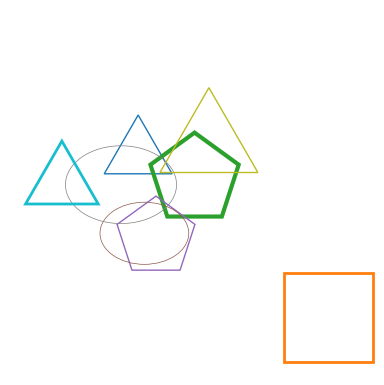[{"shape": "triangle", "thickness": 1, "radius": 0.51, "center": [0.359, 0.599]}, {"shape": "square", "thickness": 2, "radius": 0.58, "center": [0.852, 0.176]}, {"shape": "pentagon", "thickness": 3, "radius": 0.6, "center": [0.505, 0.535]}, {"shape": "pentagon", "thickness": 1, "radius": 0.53, "center": [0.405, 0.384]}, {"shape": "oval", "thickness": 0.5, "radius": 0.58, "center": [0.375, 0.394]}, {"shape": "oval", "thickness": 0.5, "radius": 0.72, "center": [0.314, 0.52]}, {"shape": "triangle", "thickness": 1, "radius": 0.73, "center": [0.543, 0.625]}, {"shape": "triangle", "thickness": 2, "radius": 0.54, "center": [0.161, 0.525]}]